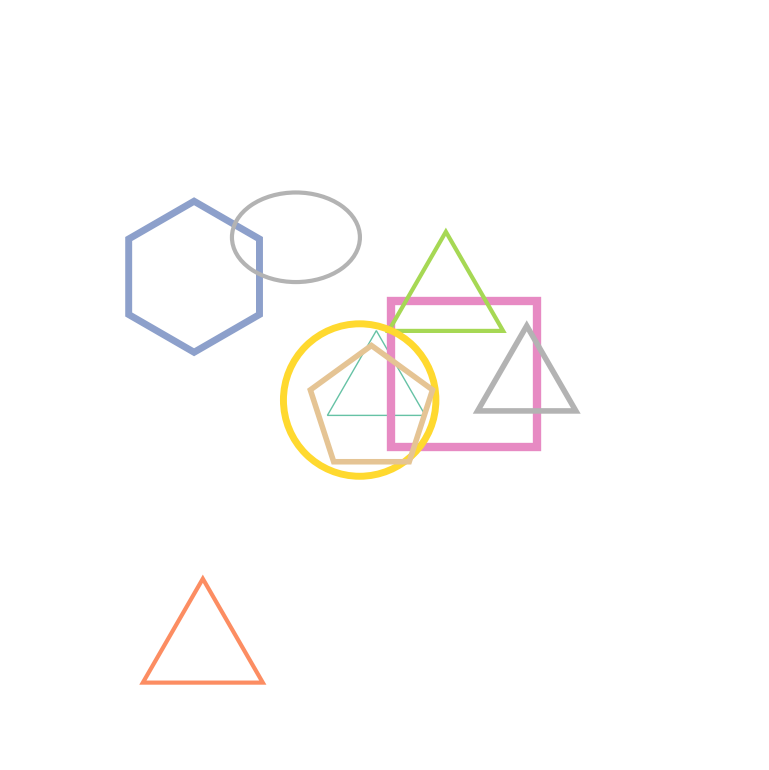[{"shape": "triangle", "thickness": 0.5, "radius": 0.37, "center": [0.489, 0.497]}, {"shape": "triangle", "thickness": 1.5, "radius": 0.45, "center": [0.263, 0.158]}, {"shape": "hexagon", "thickness": 2.5, "radius": 0.49, "center": [0.252, 0.641]}, {"shape": "square", "thickness": 3, "radius": 0.48, "center": [0.603, 0.514]}, {"shape": "triangle", "thickness": 1.5, "radius": 0.43, "center": [0.579, 0.613]}, {"shape": "circle", "thickness": 2.5, "radius": 0.49, "center": [0.467, 0.48]}, {"shape": "pentagon", "thickness": 2, "radius": 0.42, "center": [0.482, 0.468]}, {"shape": "oval", "thickness": 1.5, "radius": 0.42, "center": [0.384, 0.692]}, {"shape": "triangle", "thickness": 2, "radius": 0.37, "center": [0.684, 0.503]}]